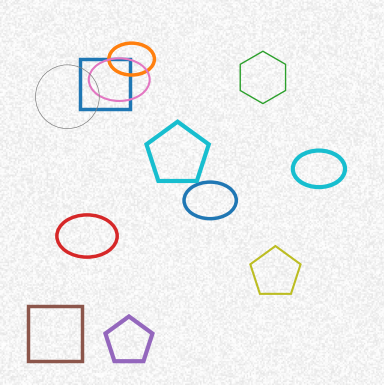[{"shape": "square", "thickness": 2.5, "radius": 0.33, "center": [0.272, 0.782]}, {"shape": "oval", "thickness": 2.5, "radius": 0.34, "center": [0.546, 0.48]}, {"shape": "oval", "thickness": 2.5, "radius": 0.3, "center": [0.342, 0.847]}, {"shape": "hexagon", "thickness": 1, "radius": 0.34, "center": [0.683, 0.799]}, {"shape": "oval", "thickness": 2.5, "radius": 0.39, "center": [0.226, 0.387]}, {"shape": "pentagon", "thickness": 3, "radius": 0.32, "center": [0.335, 0.114]}, {"shape": "square", "thickness": 2.5, "radius": 0.36, "center": [0.143, 0.133]}, {"shape": "oval", "thickness": 1.5, "radius": 0.4, "center": [0.31, 0.793]}, {"shape": "circle", "thickness": 0.5, "radius": 0.41, "center": [0.175, 0.749]}, {"shape": "pentagon", "thickness": 1.5, "radius": 0.34, "center": [0.715, 0.292]}, {"shape": "oval", "thickness": 3, "radius": 0.34, "center": [0.828, 0.561]}, {"shape": "pentagon", "thickness": 3, "radius": 0.43, "center": [0.461, 0.599]}]